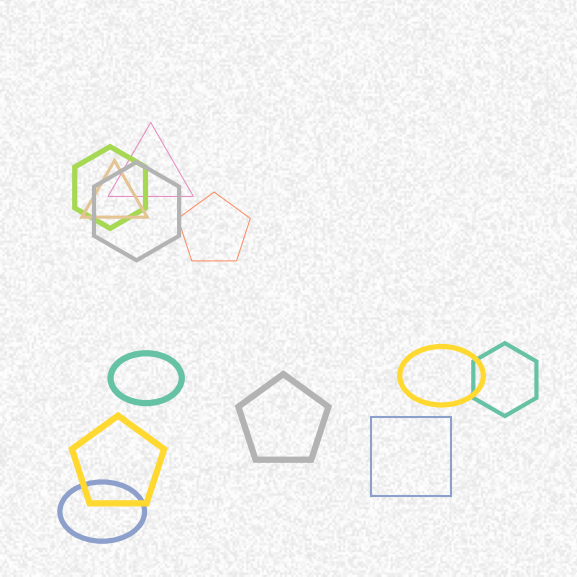[{"shape": "hexagon", "thickness": 2, "radius": 0.32, "center": [0.874, 0.342]}, {"shape": "oval", "thickness": 3, "radius": 0.31, "center": [0.253, 0.344]}, {"shape": "pentagon", "thickness": 0.5, "radius": 0.33, "center": [0.371, 0.601]}, {"shape": "oval", "thickness": 2.5, "radius": 0.37, "center": [0.177, 0.113]}, {"shape": "square", "thickness": 1, "radius": 0.34, "center": [0.711, 0.209]}, {"shape": "triangle", "thickness": 0.5, "radius": 0.43, "center": [0.261, 0.702]}, {"shape": "hexagon", "thickness": 2.5, "radius": 0.35, "center": [0.191, 0.674]}, {"shape": "oval", "thickness": 2.5, "radius": 0.36, "center": [0.765, 0.349]}, {"shape": "pentagon", "thickness": 3, "radius": 0.42, "center": [0.204, 0.196]}, {"shape": "triangle", "thickness": 1.5, "radius": 0.33, "center": [0.198, 0.656]}, {"shape": "pentagon", "thickness": 3, "radius": 0.41, "center": [0.491, 0.269]}, {"shape": "hexagon", "thickness": 2, "radius": 0.43, "center": [0.237, 0.633]}]